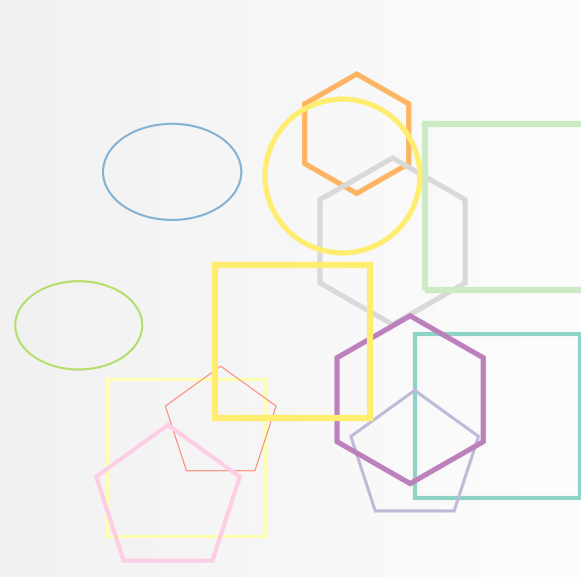[{"shape": "square", "thickness": 2, "radius": 0.71, "center": [0.856, 0.279]}, {"shape": "square", "thickness": 1.5, "radius": 0.68, "center": [0.32, 0.207]}, {"shape": "pentagon", "thickness": 1.5, "radius": 0.58, "center": [0.713, 0.208]}, {"shape": "pentagon", "thickness": 0.5, "radius": 0.5, "center": [0.38, 0.265]}, {"shape": "oval", "thickness": 1, "radius": 0.59, "center": [0.296, 0.702]}, {"shape": "hexagon", "thickness": 2.5, "radius": 0.52, "center": [0.614, 0.768]}, {"shape": "oval", "thickness": 1, "radius": 0.55, "center": [0.135, 0.436]}, {"shape": "pentagon", "thickness": 2, "radius": 0.65, "center": [0.289, 0.133]}, {"shape": "hexagon", "thickness": 2.5, "radius": 0.72, "center": [0.675, 0.581]}, {"shape": "hexagon", "thickness": 2.5, "radius": 0.73, "center": [0.706, 0.307]}, {"shape": "square", "thickness": 3, "radius": 0.72, "center": [0.876, 0.641]}, {"shape": "circle", "thickness": 2.5, "radius": 0.67, "center": [0.589, 0.694]}, {"shape": "square", "thickness": 3, "radius": 0.66, "center": [0.503, 0.408]}]